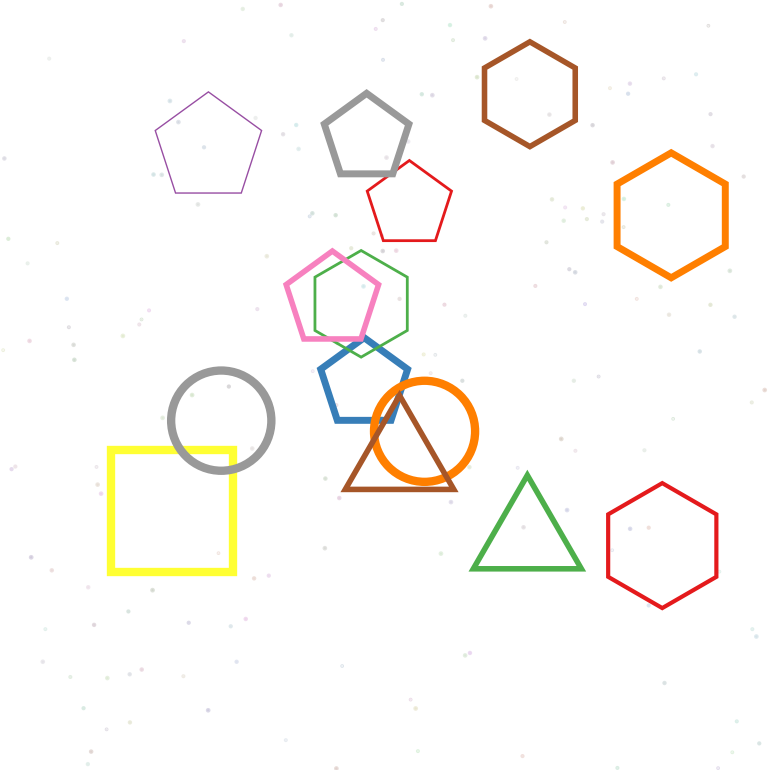[{"shape": "hexagon", "thickness": 1.5, "radius": 0.41, "center": [0.86, 0.291]}, {"shape": "pentagon", "thickness": 1, "radius": 0.29, "center": [0.532, 0.734]}, {"shape": "pentagon", "thickness": 2.5, "radius": 0.3, "center": [0.473, 0.502]}, {"shape": "triangle", "thickness": 2, "radius": 0.4, "center": [0.685, 0.302]}, {"shape": "hexagon", "thickness": 1, "radius": 0.35, "center": [0.469, 0.605]}, {"shape": "pentagon", "thickness": 0.5, "radius": 0.36, "center": [0.271, 0.808]}, {"shape": "hexagon", "thickness": 2.5, "radius": 0.41, "center": [0.872, 0.72]}, {"shape": "circle", "thickness": 3, "radius": 0.33, "center": [0.551, 0.44]}, {"shape": "square", "thickness": 3, "radius": 0.4, "center": [0.223, 0.337]}, {"shape": "hexagon", "thickness": 2, "radius": 0.34, "center": [0.688, 0.878]}, {"shape": "triangle", "thickness": 2, "radius": 0.41, "center": [0.519, 0.405]}, {"shape": "pentagon", "thickness": 2, "radius": 0.32, "center": [0.432, 0.611]}, {"shape": "pentagon", "thickness": 2.5, "radius": 0.29, "center": [0.476, 0.821]}, {"shape": "circle", "thickness": 3, "radius": 0.33, "center": [0.287, 0.454]}]